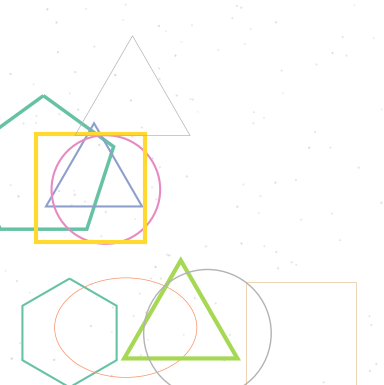[{"shape": "pentagon", "thickness": 2.5, "radius": 0.96, "center": [0.113, 0.56]}, {"shape": "hexagon", "thickness": 1.5, "radius": 0.71, "center": [0.181, 0.135]}, {"shape": "oval", "thickness": 0.5, "radius": 0.92, "center": [0.327, 0.149]}, {"shape": "triangle", "thickness": 1.5, "radius": 0.72, "center": [0.244, 0.536]}, {"shape": "circle", "thickness": 1.5, "radius": 0.71, "center": [0.275, 0.508]}, {"shape": "triangle", "thickness": 3, "radius": 0.85, "center": [0.47, 0.154]}, {"shape": "square", "thickness": 3, "radius": 0.7, "center": [0.235, 0.511]}, {"shape": "square", "thickness": 0.5, "radius": 0.71, "center": [0.782, 0.125]}, {"shape": "triangle", "thickness": 0.5, "radius": 0.86, "center": [0.344, 0.734]}, {"shape": "circle", "thickness": 1, "radius": 0.83, "center": [0.539, 0.134]}]